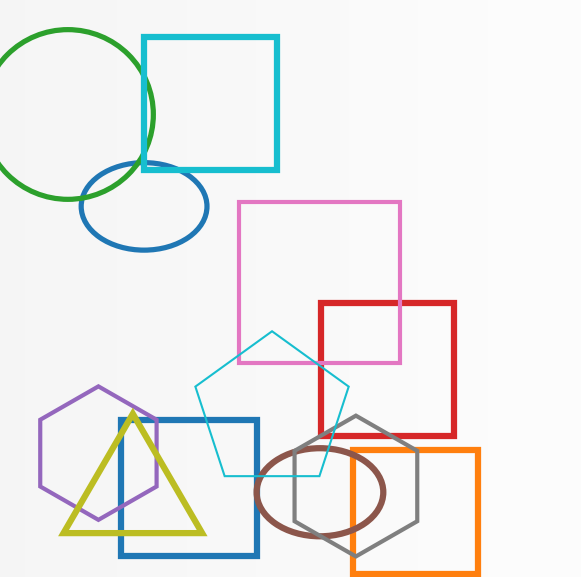[{"shape": "oval", "thickness": 2.5, "radius": 0.54, "center": [0.248, 0.642]}, {"shape": "square", "thickness": 3, "radius": 0.59, "center": [0.325, 0.155]}, {"shape": "square", "thickness": 3, "radius": 0.54, "center": [0.715, 0.113]}, {"shape": "circle", "thickness": 2.5, "radius": 0.73, "center": [0.117, 0.801]}, {"shape": "square", "thickness": 3, "radius": 0.57, "center": [0.667, 0.359]}, {"shape": "hexagon", "thickness": 2, "radius": 0.58, "center": [0.169, 0.215]}, {"shape": "oval", "thickness": 3, "radius": 0.54, "center": [0.55, 0.147]}, {"shape": "square", "thickness": 2, "radius": 0.69, "center": [0.549, 0.51]}, {"shape": "hexagon", "thickness": 2, "radius": 0.61, "center": [0.612, 0.157]}, {"shape": "triangle", "thickness": 3, "radius": 0.69, "center": [0.229, 0.145]}, {"shape": "square", "thickness": 3, "radius": 0.58, "center": [0.362, 0.82]}, {"shape": "pentagon", "thickness": 1, "radius": 0.69, "center": [0.468, 0.287]}]